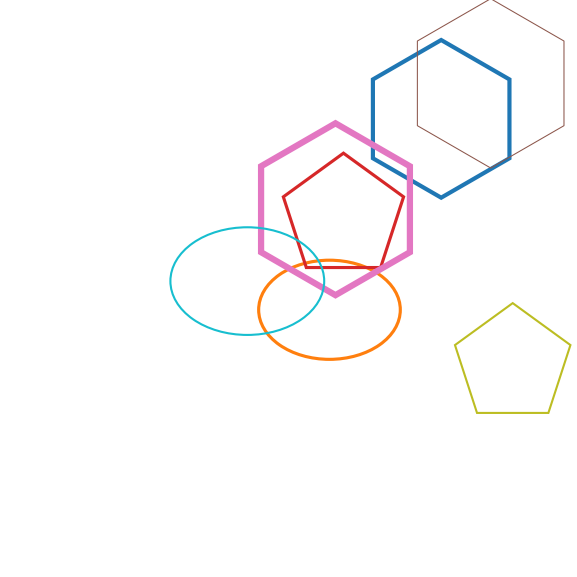[{"shape": "hexagon", "thickness": 2, "radius": 0.68, "center": [0.764, 0.793]}, {"shape": "oval", "thickness": 1.5, "radius": 0.61, "center": [0.571, 0.463]}, {"shape": "pentagon", "thickness": 1.5, "radius": 0.55, "center": [0.595, 0.624]}, {"shape": "hexagon", "thickness": 0.5, "radius": 0.73, "center": [0.85, 0.855]}, {"shape": "hexagon", "thickness": 3, "radius": 0.74, "center": [0.581, 0.637]}, {"shape": "pentagon", "thickness": 1, "radius": 0.53, "center": [0.888, 0.369]}, {"shape": "oval", "thickness": 1, "radius": 0.67, "center": [0.428, 0.512]}]